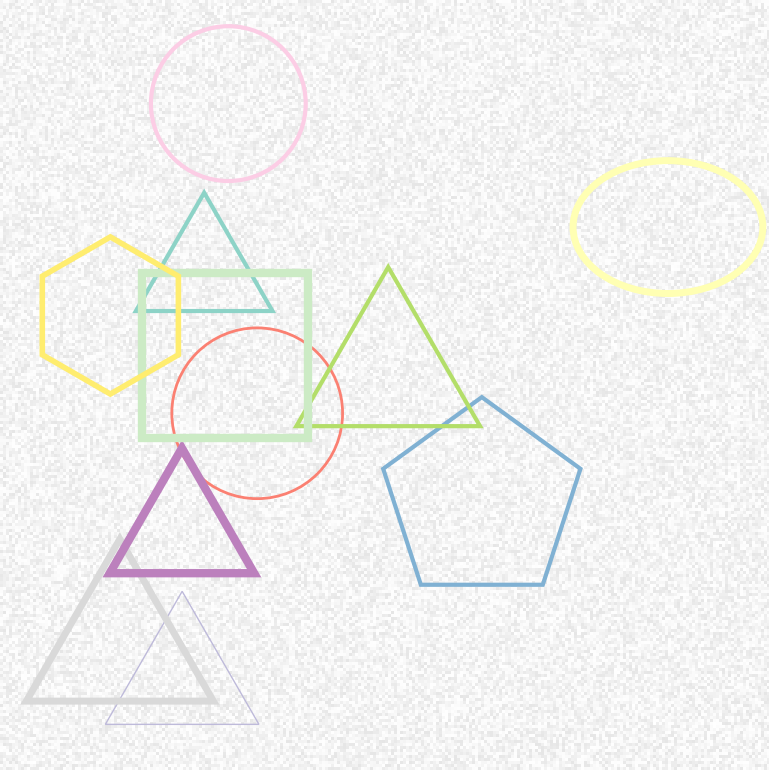[{"shape": "triangle", "thickness": 1.5, "radius": 0.51, "center": [0.265, 0.647]}, {"shape": "oval", "thickness": 2.5, "radius": 0.62, "center": [0.867, 0.705]}, {"shape": "triangle", "thickness": 0.5, "radius": 0.58, "center": [0.237, 0.117]}, {"shape": "circle", "thickness": 1, "radius": 0.55, "center": [0.334, 0.463]}, {"shape": "pentagon", "thickness": 1.5, "radius": 0.67, "center": [0.626, 0.35]}, {"shape": "triangle", "thickness": 1.5, "radius": 0.69, "center": [0.504, 0.515]}, {"shape": "circle", "thickness": 1.5, "radius": 0.5, "center": [0.297, 0.865]}, {"shape": "triangle", "thickness": 2.5, "radius": 0.7, "center": [0.156, 0.16]}, {"shape": "triangle", "thickness": 3, "radius": 0.54, "center": [0.236, 0.31]}, {"shape": "square", "thickness": 3, "radius": 0.54, "center": [0.292, 0.538]}, {"shape": "hexagon", "thickness": 2, "radius": 0.51, "center": [0.143, 0.59]}]